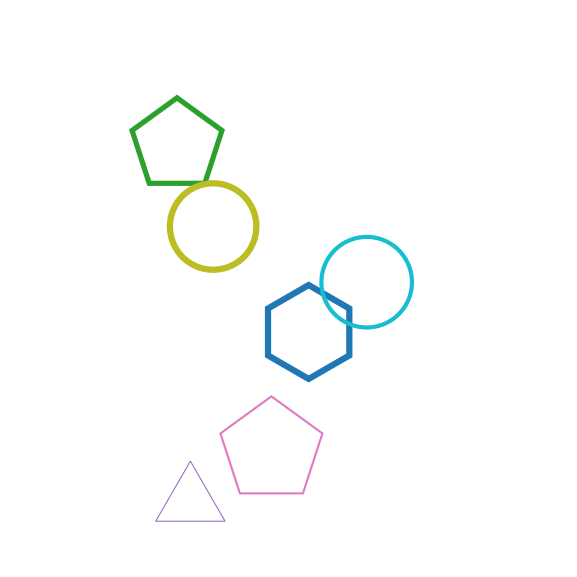[{"shape": "hexagon", "thickness": 3, "radius": 0.41, "center": [0.534, 0.424]}, {"shape": "pentagon", "thickness": 2.5, "radius": 0.41, "center": [0.307, 0.748]}, {"shape": "triangle", "thickness": 0.5, "radius": 0.35, "center": [0.33, 0.131]}, {"shape": "pentagon", "thickness": 1, "radius": 0.46, "center": [0.47, 0.22]}, {"shape": "circle", "thickness": 3, "radius": 0.37, "center": [0.369, 0.607]}, {"shape": "circle", "thickness": 2, "radius": 0.39, "center": [0.635, 0.511]}]